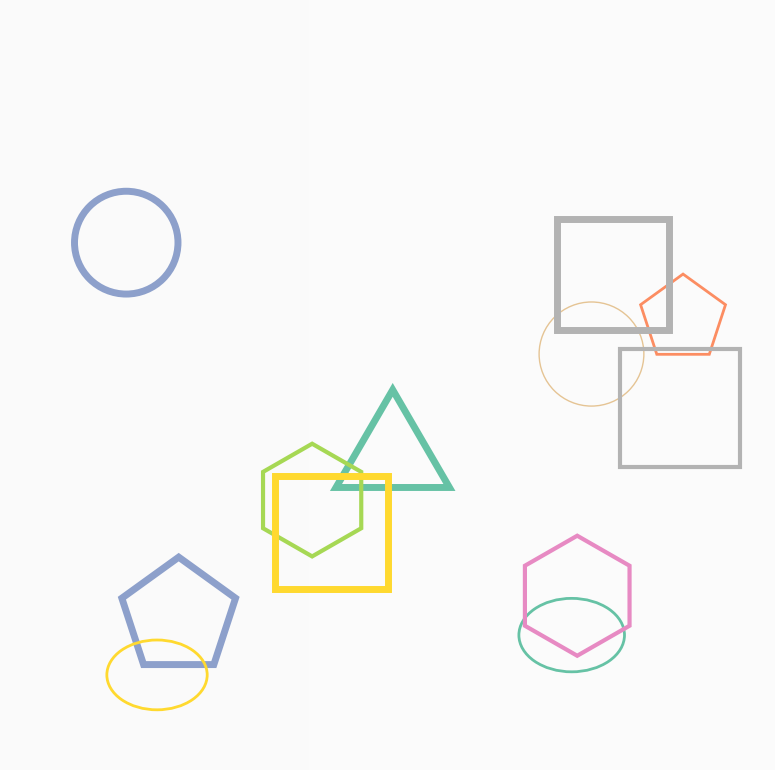[{"shape": "oval", "thickness": 1, "radius": 0.34, "center": [0.738, 0.175]}, {"shape": "triangle", "thickness": 2.5, "radius": 0.42, "center": [0.507, 0.409]}, {"shape": "pentagon", "thickness": 1, "radius": 0.29, "center": [0.881, 0.586]}, {"shape": "circle", "thickness": 2.5, "radius": 0.33, "center": [0.163, 0.685]}, {"shape": "pentagon", "thickness": 2.5, "radius": 0.39, "center": [0.231, 0.199]}, {"shape": "hexagon", "thickness": 1.5, "radius": 0.39, "center": [0.745, 0.226]}, {"shape": "hexagon", "thickness": 1.5, "radius": 0.37, "center": [0.403, 0.351]}, {"shape": "square", "thickness": 2.5, "radius": 0.37, "center": [0.428, 0.308]}, {"shape": "oval", "thickness": 1, "radius": 0.32, "center": [0.203, 0.124]}, {"shape": "circle", "thickness": 0.5, "radius": 0.34, "center": [0.763, 0.54]}, {"shape": "square", "thickness": 2.5, "radius": 0.36, "center": [0.791, 0.644]}, {"shape": "square", "thickness": 1.5, "radius": 0.39, "center": [0.877, 0.47]}]